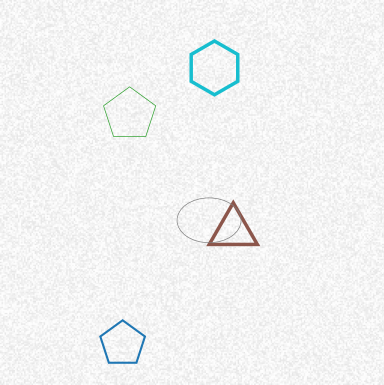[{"shape": "pentagon", "thickness": 1.5, "radius": 0.3, "center": [0.319, 0.107]}, {"shape": "pentagon", "thickness": 0.5, "radius": 0.36, "center": [0.337, 0.703]}, {"shape": "triangle", "thickness": 2.5, "radius": 0.36, "center": [0.606, 0.401]}, {"shape": "oval", "thickness": 0.5, "radius": 0.42, "center": [0.543, 0.428]}, {"shape": "hexagon", "thickness": 2.5, "radius": 0.35, "center": [0.557, 0.824]}]